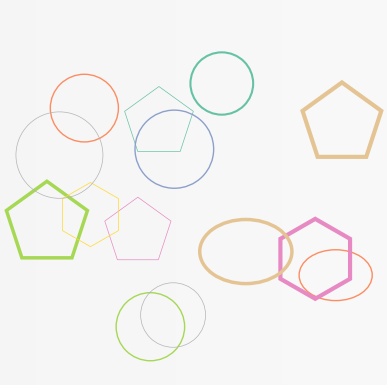[{"shape": "pentagon", "thickness": 0.5, "radius": 0.47, "center": [0.41, 0.682]}, {"shape": "circle", "thickness": 1.5, "radius": 0.4, "center": [0.572, 0.783]}, {"shape": "oval", "thickness": 1, "radius": 0.47, "center": [0.866, 0.285]}, {"shape": "circle", "thickness": 1, "radius": 0.44, "center": [0.218, 0.719]}, {"shape": "circle", "thickness": 1, "radius": 0.51, "center": [0.45, 0.612]}, {"shape": "pentagon", "thickness": 0.5, "radius": 0.45, "center": [0.356, 0.398]}, {"shape": "hexagon", "thickness": 3, "radius": 0.52, "center": [0.814, 0.328]}, {"shape": "pentagon", "thickness": 2.5, "radius": 0.55, "center": [0.121, 0.419]}, {"shape": "circle", "thickness": 1, "radius": 0.44, "center": [0.388, 0.151]}, {"shape": "hexagon", "thickness": 0.5, "radius": 0.42, "center": [0.233, 0.443]}, {"shape": "oval", "thickness": 2.5, "radius": 0.59, "center": [0.634, 0.347]}, {"shape": "pentagon", "thickness": 3, "radius": 0.53, "center": [0.882, 0.679]}, {"shape": "circle", "thickness": 0.5, "radius": 0.42, "center": [0.447, 0.182]}, {"shape": "circle", "thickness": 0.5, "radius": 0.56, "center": [0.153, 0.597]}]